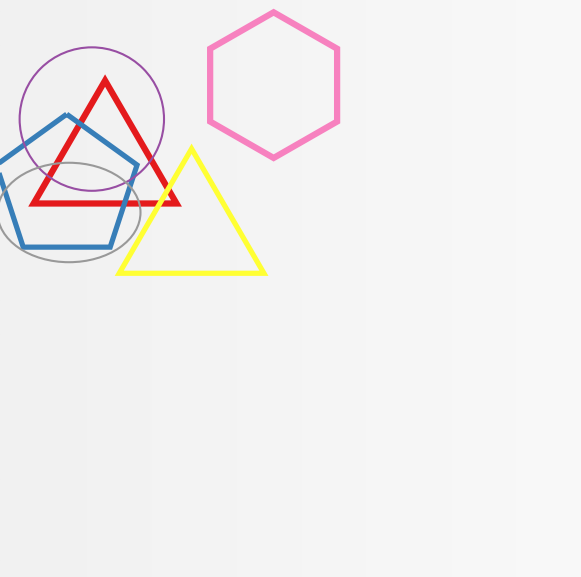[{"shape": "triangle", "thickness": 3, "radius": 0.71, "center": [0.181, 0.718]}, {"shape": "pentagon", "thickness": 2.5, "radius": 0.64, "center": [0.115, 0.674]}, {"shape": "circle", "thickness": 1, "radius": 0.62, "center": [0.158, 0.793]}, {"shape": "triangle", "thickness": 2.5, "radius": 0.72, "center": [0.33, 0.598]}, {"shape": "hexagon", "thickness": 3, "radius": 0.63, "center": [0.471, 0.852]}, {"shape": "oval", "thickness": 1, "radius": 0.62, "center": [0.119, 0.631]}]